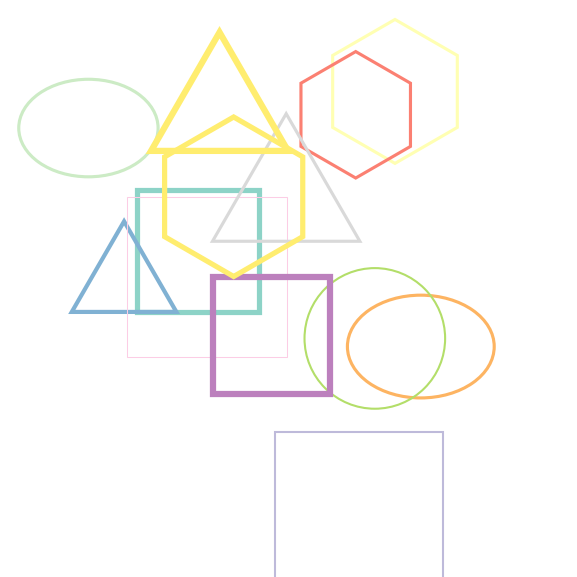[{"shape": "square", "thickness": 2.5, "radius": 0.53, "center": [0.343, 0.565]}, {"shape": "hexagon", "thickness": 1.5, "radius": 0.62, "center": [0.684, 0.841]}, {"shape": "square", "thickness": 1, "radius": 0.73, "center": [0.621, 0.106]}, {"shape": "hexagon", "thickness": 1.5, "radius": 0.55, "center": [0.616, 0.8]}, {"shape": "triangle", "thickness": 2, "radius": 0.52, "center": [0.215, 0.511]}, {"shape": "oval", "thickness": 1.5, "radius": 0.64, "center": [0.729, 0.399]}, {"shape": "circle", "thickness": 1, "radius": 0.61, "center": [0.649, 0.413]}, {"shape": "square", "thickness": 0.5, "radius": 0.69, "center": [0.358, 0.52]}, {"shape": "triangle", "thickness": 1.5, "radius": 0.74, "center": [0.496, 0.655]}, {"shape": "square", "thickness": 3, "radius": 0.51, "center": [0.47, 0.418]}, {"shape": "oval", "thickness": 1.5, "radius": 0.6, "center": [0.153, 0.777]}, {"shape": "triangle", "thickness": 3, "radius": 0.68, "center": [0.38, 0.806]}, {"shape": "hexagon", "thickness": 2.5, "radius": 0.69, "center": [0.405, 0.658]}]